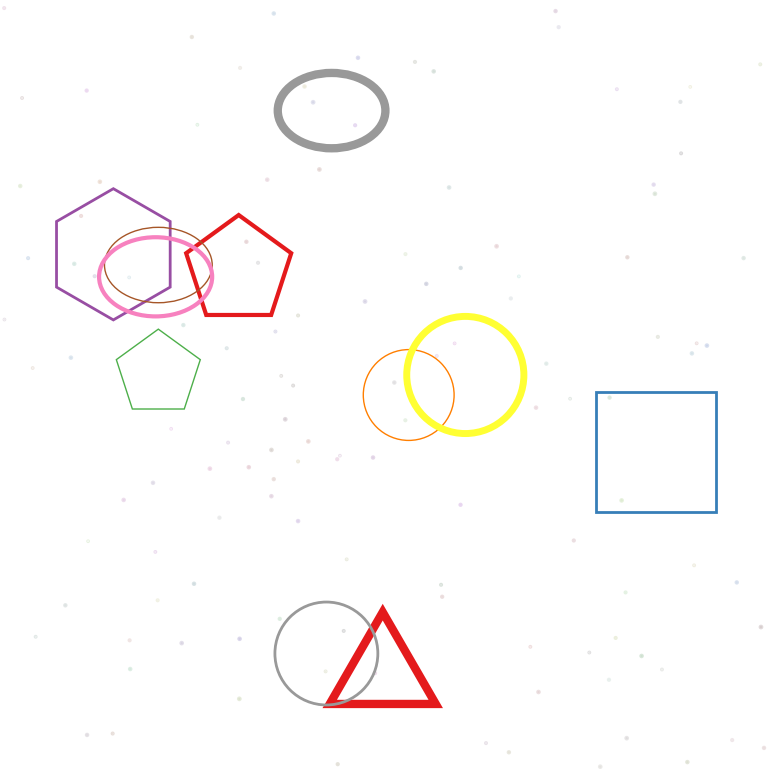[{"shape": "triangle", "thickness": 3, "radius": 0.4, "center": [0.497, 0.126]}, {"shape": "pentagon", "thickness": 1.5, "radius": 0.36, "center": [0.31, 0.649]}, {"shape": "square", "thickness": 1, "radius": 0.39, "center": [0.852, 0.413]}, {"shape": "pentagon", "thickness": 0.5, "radius": 0.29, "center": [0.206, 0.515]}, {"shape": "hexagon", "thickness": 1, "radius": 0.43, "center": [0.147, 0.67]}, {"shape": "circle", "thickness": 0.5, "radius": 0.29, "center": [0.531, 0.487]}, {"shape": "circle", "thickness": 2.5, "radius": 0.38, "center": [0.604, 0.513]}, {"shape": "oval", "thickness": 0.5, "radius": 0.35, "center": [0.206, 0.656]}, {"shape": "oval", "thickness": 1.5, "radius": 0.37, "center": [0.202, 0.641]}, {"shape": "circle", "thickness": 1, "radius": 0.33, "center": [0.424, 0.151]}, {"shape": "oval", "thickness": 3, "radius": 0.35, "center": [0.431, 0.856]}]